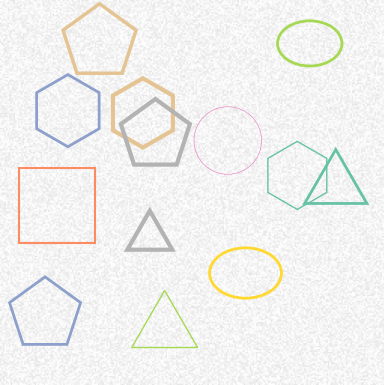[{"shape": "hexagon", "thickness": 1, "radius": 0.44, "center": [0.772, 0.544]}, {"shape": "triangle", "thickness": 2, "radius": 0.47, "center": [0.872, 0.518]}, {"shape": "square", "thickness": 1.5, "radius": 0.49, "center": [0.148, 0.466]}, {"shape": "pentagon", "thickness": 2, "radius": 0.48, "center": [0.117, 0.184]}, {"shape": "hexagon", "thickness": 2, "radius": 0.47, "center": [0.176, 0.713]}, {"shape": "circle", "thickness": 0.5, "radius": 0.44, "center": [0.592, 0.635]}, {"shape": "triangle", "thickness": 1, "radius": 0.49, "center": [0.428, 0.147]}, {"shape": "oval", "thickness": 2, "radius": 0.42, "center": [0.805, 0.887]}, {"shape": "oval", "thickness": 2, "radius": 0.47, "center": [0.638, 0.291]}, {"shape": "hexagon", "thickness": 3, "radius": 0.45, "center": [0.371, 0.707]}, {"shape": "pentagon", "thickness": 2.5, "radius": 0.5, "center": [0.259, 0.891]}, {"shape": "pentagon", "thickness": 3, "radius": 0.47, "center": [0.404, 0.649]}, {"shape": "triangle", "thickness": 3, "radius": 0.34, "center": [0.389, 0.385]}]